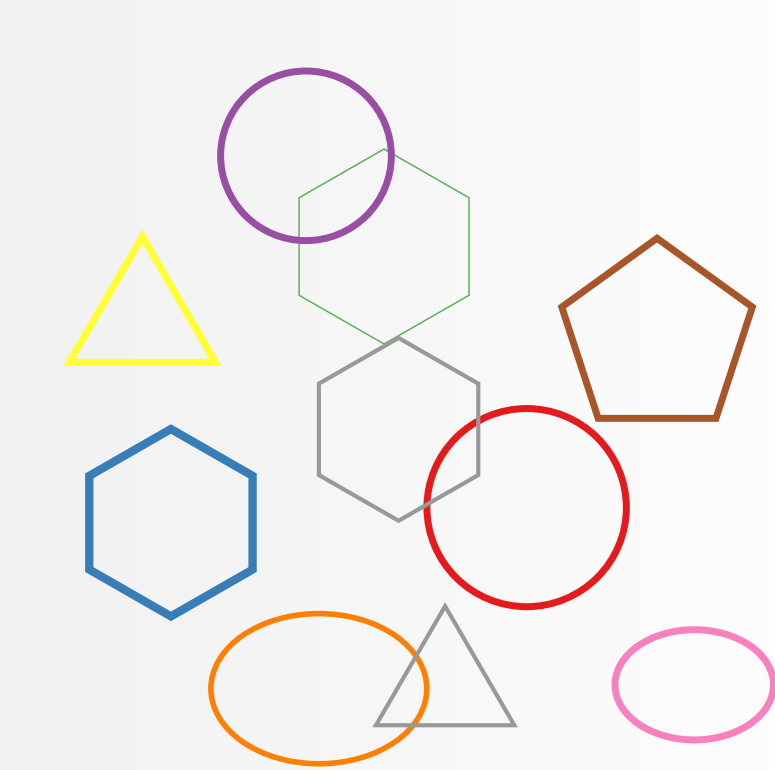[{"shape": "circle", "thickness": 2.5, "radius": 0.64, "center": [0.68, 0.341]}, {"shape": "hexagon", "thickness": 3, "radius": 0.61, "center": [0.221, 0.321]}, {"shape": "hexagon", "thickness": 0.5, "radius": 0.63, "center": [0.496, 0.68]}, {"shape": "circle", "thickness": 2.5, "radius": 0.55, "center": [0.395, 0.798]}, {"shape": "oval", "thickness": 2, "radius": 0.7, "center": [0.411, 0.106]}, {"shape": "triangle", "thickness": 2.5, "radius": 0.54, "center": [0.184, 0.584]}, {"shape": "pentagon", "thickness": 2.5, "radius": 0.65, "center": [0.848, 0.561]}, {"shape": "oval", "thickness": 2.5, "radius": 0.51, "center": [0.896, 0.111]}, {"shape": "hexagon", "thickness": 1.5, "radius": 0.59, "center": [0.514, 0.442]}, {"shape": "triangle", "thickness": 1.5, "radius": 0.52, "center": [0.574, 0.11]}]